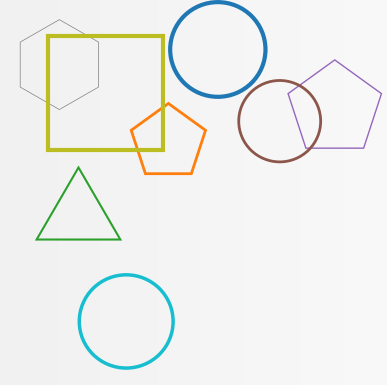[{"shape": "circle", "thickness": 3, "radius": 0.61, "center": [0.562, 0.871]}, {"shape": "pentagon", "thickness": 2, "radius": 0.5, "center": [0.435, 0.63]}, {"shape": "triangle", "thickness": 1.5, "radius": 0.62, "center": [0.203, 0.44]}, {"shape": "pentagon", "thickness": 1, "radius": 0.63, "center": [0.864, 0.718]}, {"shape": "circle", "thickness": 2, "radius": 0.53, "center": [0.722, 0.685]}, {"shape": "hexagon", "thickness": 0.5, "radius": 0.58, "center": [0.153, 0.832]}, {"shape": "square", "thickness": 3, "radius": 0.74, "center": [0.272, 0.759]}, {"shape": "circle", "thickness": 2.5, "radius": 0.61, "center": [0.326, 0.165]}]